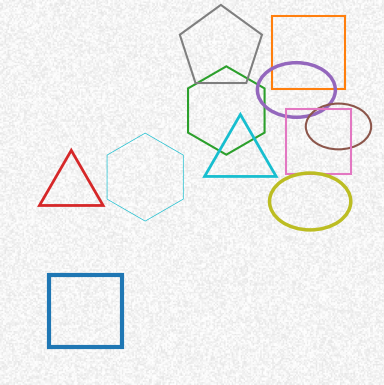[{"shape": "square", "thickness": 3, "radius": 0.47, "center": [0.222, 0.193]}, {"shape": "square", "thickness": 1.5, "radius": 0.47, "center": [0.802, 0.865]}, {"shape": "hexagon", "thickness": 1.5, "radius": 0.57, "center": [0.588, 0.713]}, {"shape": "triangle", "thickness": 2, "radius": 0.48, "center": [0.185, 0.514]}, {"shape": "oval", "thickness": 2.5, "radius": 0.51, "center": [0.77, 0.766]}, {"shape": "oval", "thickness": 1.5, "radius": 0.42, "center": [0.879, 0.672]}, {"shape": "square", "thickness": 1.5, "radius": 0.42, "center": [0.828, 0.633]}, {"shape": "pentagon", "thickness": 1.5, "radius": 0.56, "center": [0.574, 0.875]}, {"shape": "oval", "thickness": 2.5, "radius": 0.53, "center": [0.806, 0.477]}, {"shape": "triangle", "thickness": 2, "radius": 0.54, "center": [0.624, 0.595]}, {"shape": "hexagon", "thickness": 0.5, "radius": 0.57, "center": [0.377, 0.54]}]